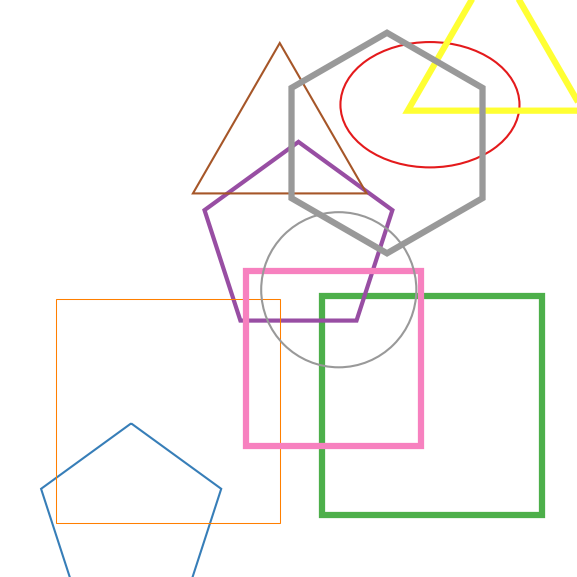[{"shape": "oval", "thickness": 1, "radius": 0.78, "center": [0.745, 0.818]}, {"shape": "pentagon", "thickness": 1, "radius": 0.82, "center": [0.227, 0.102]}, {"shape": "square", "thickness": 3, "radius": 0.95, "center": [0.748, 0.297]}, {"shape": "pentagon", "thickness": 2, "radius": 0.86, "center": [0.517, 0.582]}, {"shape": "square", "thickness": 0.5, "radius": 0.97, "center": [0.291, 0.287]}, {"shape": "triangle", "thickness": 3, "radius": 0.88, "center": [0.858, 0.895]}, {"shape": "triangle", "thickness": 1, "radius": 0.87, "center": [0.484, 0.751]}, {"shape": "square", "thickness": 3, "radius": 0.76, "center": [0.577, 0.379]}, {"shape": "circle", "thickness": 1, "radius": 0.67, "center": [0.587, 0.497]}, {"shape": "hexagon", "thickness": 3, "radius": 0.95, "center": [0.67, 0.751]}]